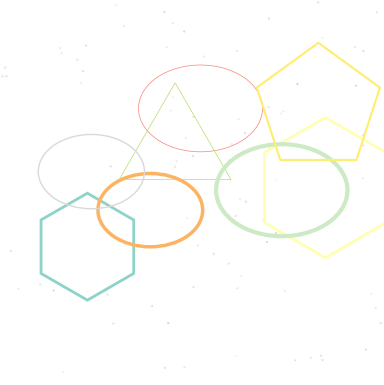[{"shape": "hexagon", "thickness": 2, "radius": 0.69, "center": [0.227, 0.359]}, {"shape": "hexagon", "thickness": 2, "radius": 0.91, "center": [0.845, 0.513]}, {"shape": "oval", "thickness": 0.5, "radius": 0.81, "center": [0.521, 0.718]}, {"shape": "oval", "thickness": 2.5, "radius": 0.68, "center": [0.39, 0.454]}, {"shape": "triangle", "thickness": 0.5, "radius": 0.84, "center": [0.455, 0.617]}, {"shape": "oval", "thickness": 1, "radius": 0.69, "center": [0.237, 0.554]}, {"shape": "oval", "thickness": 3, "radius": 0.85, "center": [0.732, 0.506]}, {"shape": "pentagon", "thickness": 1.5, "radius": 0.84, "center": [0.827, 0.721]}]